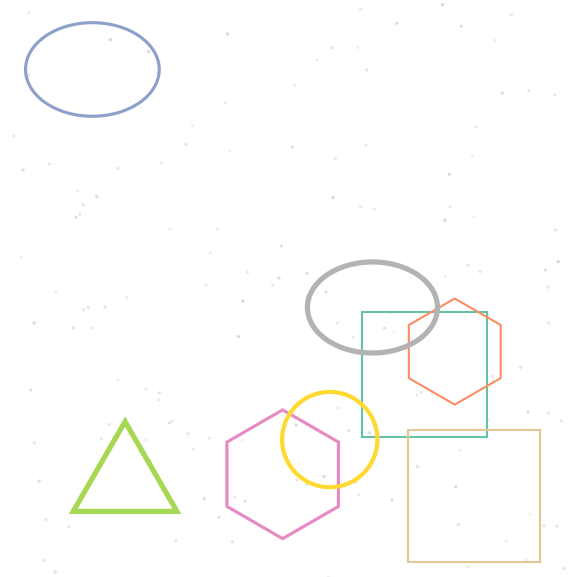[{"shape": "square", "thickness": 1, "radius": 0.54, "center": [0.735, 0.35]}, {"shape": "hexagon", "thickness": 1, "radius": 0.46, "center": [0.787, 0.39]}, {"shape": "oval", "thickness": 1.5, "radius": 0.58, "center": [0.16, 0.879]}, {"shape": "hexagon", "thickness": 1.5, "radius": 0.56, "center": [0.489, 0.178]}, {"shape": "triangle", "thickness": 2.5, "radius": 0.52, "center": [0.217, 0.165]}, {"shape": "circle", "thickness": 2, "radius": 0.41, "center": [0.571, 0.238]}, {"shape": "square", "thickness": 1, "radius": 0.57, "center": [0.821, 0.14]}, {"shape": "oval", "thickness": 2.5, "radius": 0.56, "center": [0.645, 0.467]}]